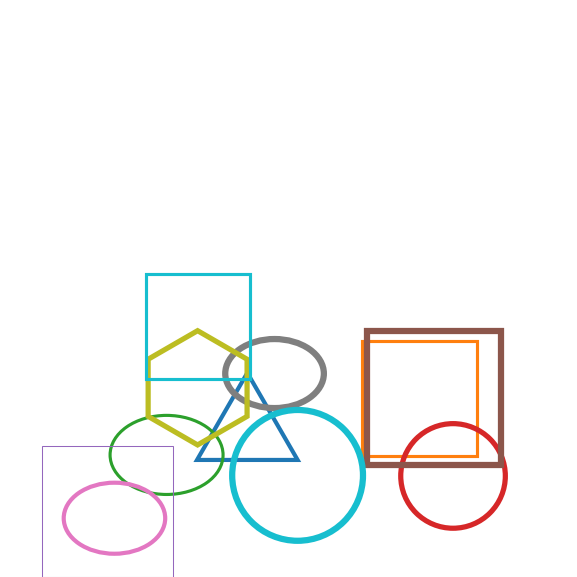[{"shape": "triangle", "thickness": 2, "radius": 0.5, "center": [0.428, 0.253]}, {"shape": "square", "thickness": 1.5, "radius": 0.5, "center": [0.727, 0.309]}, {"shape": "oval", "thickness": 1.5, "radius": 0.49, "center": [0.288, 0.211]}, {"shape": "circle", "thickness": 2.5, "radius": 0.45, "center": [0.784, 0.175]}, {"shape": "square", "thickness": 0.5, "radius": 0.57, "center": [0.186, 0.113]}, {"shape": "square", "thickness": 3, "radius": 0.58, "center": [0.751, 0.31]}, {"shape": "oval", "thickness": 2, "radius": 0.44, "center": [0.198, 0.102]}, {"shape": "oval", "thickness": 3, "radius": 0.43, "center": [0.475, 0.352]}, {"shape": "hexagon", "thickness": 2.5, "radius": 0.49, "center": [0.342, 0.328]}, {"shape": "square", "thickness": 1.5, "radius": 0.45, "center": [0.343, 0.433]}, {"shape": "circle", "thickness": 3, "radius": 0.57, "center": [0.515, 0.176]}]